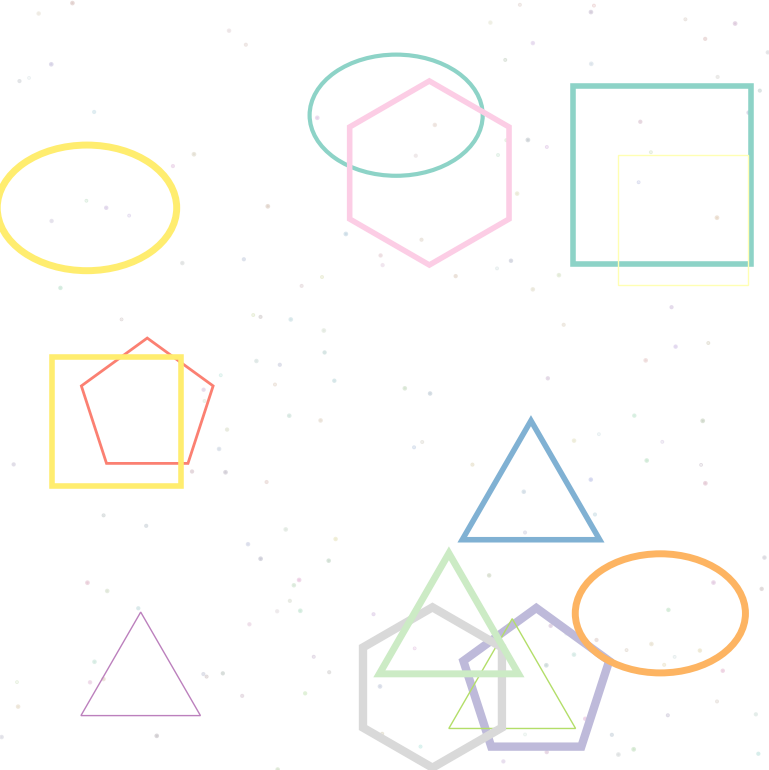[{"shape": "oval", "thickness": 1.5, "radius": 0.56, "center": [0.514, 0.85]}, {"shape": "square", "thickness": 2, "radius": 0.58, "center": [0.859, 0.773]}, {"shape": "square", "thickness": 0.5, "radius": 0.42, "center": [0.887, 0.714]}, {"shape": "pentagon", "thickness": 3, "radius": 0.5, "center": [0.696, 0.111]}, {"shape": "pentagon", "thickness": 1, "radius": 0.45, "center": [0.191, 0.471]}, {"shape": "triangle", "thickness": 2, "radius": 0.52, "center": [0.69, 0.351]}, {"shape": "oval", "thickness": 2.5, "radius": 0.55, "center": [0.858, 0.203]}, {"shape": "triangle", "thickness": 0.5, "radius": 0.48, "center": [0.665, 0.101]}, {"shape": "hexagon", "thickness": 2, "radius": 0.6, "center": [0.558, 0.775]}, {"shape": "hexagon", "thickness": 3, "radius": 0.52, "center": [0.562, 0.107]}, {"shape": "triangle", "thickness": 0.5, "radius": 0.45, "center": [0.183, 0.115]}, {"shape": "triangle", "thickness": 2.5, "radius": 0.52, "center": [0.583, 0.177]}, {"shape": "square", "thickness": 2, "radius": 0.42, "center": [0.151, 0.453]}, {"shape": "oval", "thickness": 2.5, "radius": 0.58, "center": [0.113, 0.73]}]